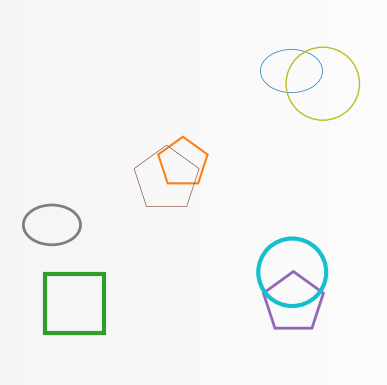[{"shape": "oval", "thickness": 0.5, "radius": 0.4, "center": [0.752, 0.816]}, {"shape": "pentagon", "thickness": 1.5, "radius": 0.33, "center": [0.472, 0.578]}, {"shape": "square", "thickness": 3, "radius": 0.38, "center": [0.192, 0.212]}, {"shape": "pentagon", "thickness": 2, "radius": 0.41, "center": [0.757, 0.213]}, {"shape": "pentagon", "thickness": 0.5, "radius": 0.44, "center": [0.43, 0.535]}, {"shape": "oval", "thickness": 2, "radius": 0.37, "center": [0.134, 0.416]}, {"shape": "circle", "thickness": 1, "radius": 0.47, "center": [0.833, 0.783]}, {"shape": "circle", "thickness": 3, "radius": 0.44, "center": [0.754, 0.293]}]